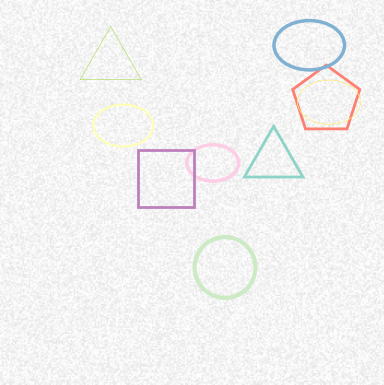[{"shape": "triangle", "thickness": 2, "radius": 0.44, "center": [0.711, 0.584]}, {"shape": "oval", "thickness": 1.5, "radius": 0.39, "center": [0.32, 0.674]}, {"shape": "pentagon", "thickness": 2, "radius": 0.46, "center": [0.847, 0.739]}, {"shape": "oval", "thickness": 2.5, "radius": 0.46, "center": [0.803, 0.883]}, {"shape": "triangle", "thickness": 0.5, "radius": 0.46, "center": [0.288, 0.839]}, {"shape": "oval", "thickness": 2.5, "radius": 0.34, "center": [0.553, 0.577]}, {"shape": "square", "thickness": 2, "radius": 0.37, "center": [0.432, 0.537]}, {"shape": "circle", "thickness": 3, "radius": 0.39, "center": [0.584, 0.305]}, {"shape": "oval", "thickness": 0.5, "radius": 0.41, "center": [0.854, 0.735]}]